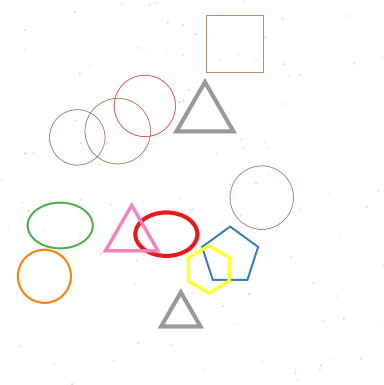[{"shape": "circle", "thickness": 0.5, "radius": 0.4, "center": [0.376, 0.725]}, {"shape": "oval", "thickness": 3, "radius": 0.4, "center": [0.432, 0.392]}, {"shape": "pentagon", "thickness": 1.5, "radius": 0.38, "center": [0.598, 0.335]}, {"shape": "oval", "thickness": 1.5, "radius": 0.42, "center": [0.156, 0.414]}, {"shape": "circle", "thickness": 0.5, "radius": 0.36, "center": [0.201, 0.643]}, {"shape": "circle", "thickness": 0.5, "radius": 0.41, "center": [0.68, 0.487]}, {"shape": "circle", "thickness": 1.5, "radius": 0.34, "center": [0.115, 0.282]}, {"shape": "hexagon", "thickness": 2.5, "radius": 0.31, "center": [0.542, 0.3]}, {"shape": "circle", "thickness": 0.5, "radius": 0.43, "center": [0.306, 0.659]}, {"shape": "square", "thickness": 0.5, "radius": 0.37, "center": [0.609, 0.886]}, {"shape": "triangle", "thickness": 2.5, "radius": 0.39, "center": [0.342, 0.388]}, {"shape": "triangle", "thickness": 3, "radius": 0.43, "center": [0.532, 0.701]}, {"shape": "triangle", "thickness": 3, "radius": 0.3, "center": [0.47, 0.182]}]